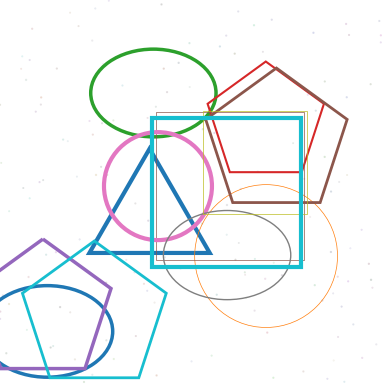[{"shape": "oval", "thickness": 2.5, "radius": 0.85, "center": [0.123, 0.139]}, {"shape": "triangle", "thickness": 3, "radius": 0.9, "center": [0.388, 0.433]}, {"shape": "circle", "thickness": 0.5, "radius": 0.93, "center": [0.691, 0.335]}, {"shape": "oval", "thickness": 2.5, "radius": 0.81, "center": [0.398, 0.758]}, {"shape": "pentagon", "thickness": 1.5, "radius": 0.79, "center": [0.69, 0.681]}, {"shape": "pentagon", "thickness": 2.5, "radius": 0.93, "center": [0.111, 0.193]}, {"shape": "square", "thickness": 0.5, "radius": 0.96, "center": [0.597, 0.517]}, {"shape": "pentagon", "thickness": 2, "radius": 0.97, "center": [0.718, 0.63]}, {"shape": "circle", "thickness": 3, "radius": 0.7, "center": [0.41, 0.517]}, {"shape": "oval", "thickness": 1, "radius": 0.83, "center": [0.59, 0.337]}, {"shape": "square", "thickness": 0.5, "radius": 0.67, "center": [0.663, 0.578]}, {"shape": "square", "thickness": 3, "radius": 0.97, "center": [0.588, 0.499]}, {"shape": "pentagon", "thickness": 2, "radius": 0.98, "center": [0.245, 0.178]}]